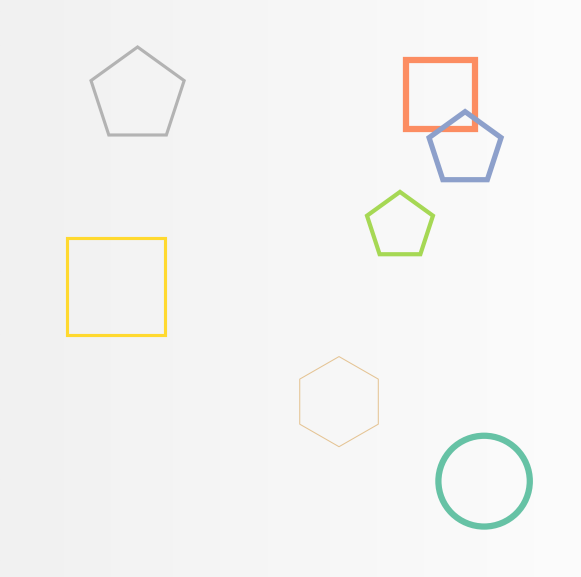[{"shape": "circle", "thickness": 3, "radius": 0.39, "center": [0.833, 0.166]}, {"shape": "square", "thickness": 3, "radius": 0.3, "center": [0.757, 0.835]}, {"shape": "pentagon", "thickness": 2.5, "radius": 0.33, "center": [0.8, 0.741]}, {"shape": "pentagon", "thickness": 2, "radius": 0.3, "center": [0.688, 0.607]}, {"shape": "square", "thickness": 1.5, "radius": 0.42, "center": [0.2, 0.503]}, {"shape": "hexagon", "thickness": 0.5, "radius": 0.39, "center": [0.583, 0.304]}, {"shape": "pentagon", "thickness": 1.5, "radius": 0.42, "center": [0.237, 0.834]}]